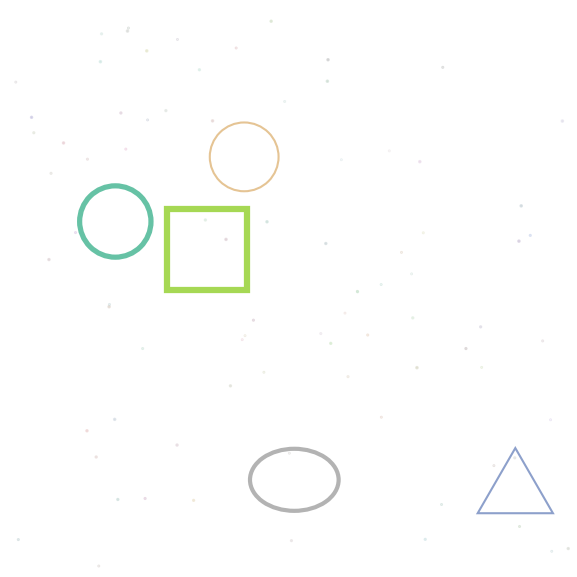[{"shape": "circle", "thickness": 2.5, "radius": 0.31, "center": [0.2, 0.616]}, {"shape": "triangle", "thickness": 1, "radius": 0.38, "center": [0.892, 0.148]}, {"shape": "square", "thickness": 3, "radius": 0.35, "center": [0.359, 0.567]}, {"shape": "circle", "thickness": 1, "radius": 0.3, "center": [0.423, 0.728]}, {"shape": "oval", "thickness": 2, "radius": 0.38, "center": [0.51, 0.168]}]